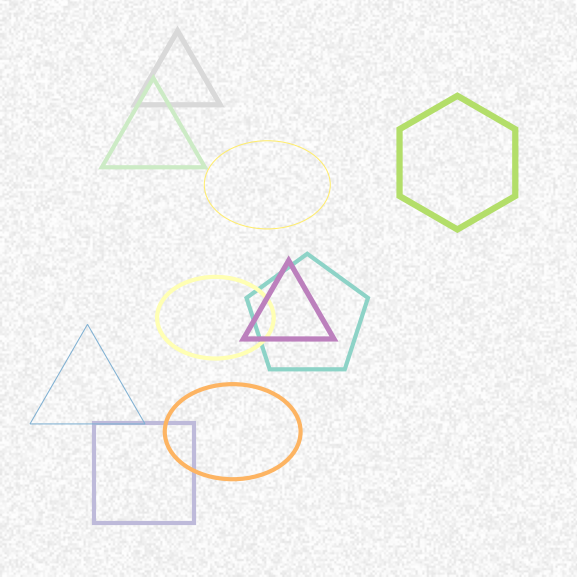[{"shape": "pentagon", "thickness": 2, "radius": 0.55, "center": [0.532, 0.449]}, {"shape": "oval", "thickness": 2, "radius": 0.5, "center": [0.373, 0.449]}, {"shape": "square", "thickness": 2, "radius": 0.43, "center": [0.249, 0.18]}, {"shape": "triangle", "thickness": 0.5, "radius": 0.57, "center": [0.152, 0.323]}, {"shape": "oval", "thickness": 2, "radius": 0.59, "center": [0.403, 0.252]}, {"shape": "hexagon", "thickness": 3, "radius": 0.58, "center": [0.792, 0.718]}, {"shape": "triangle", "thickness": 2.5, "radius": 0.43, "center": [0.307, 0.86]}, {"shape": "triangle", "thickness": 2.5, "radius": 0.45, "center": [0.5, 0.457]}, {"shape": "triangle", "thickness": 2, "radius": 0.52, "center": [0.266, 0.761]}, {"shape": "oval", "thickness": 0.5, "radius": 0.55, "center": [0.463, 0.679]}]